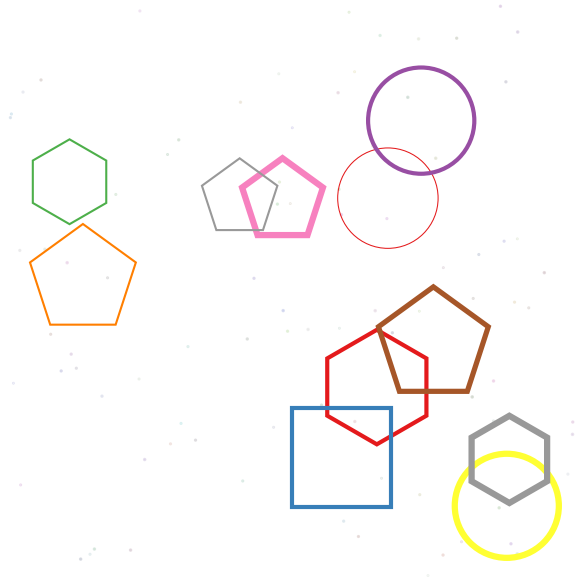[{"shape": "circle", "thickness": 0.5, "radius": 0.43, "center": [0.672, 0.656]}, {"shape": "hexagon", "thickness": 2, "radius": 0.5, "center": [0.653, 0.329]}, {"shape": "square", "thickness": 2, "radius": 0.43, "center": [0.591, 0.206]}, {"shape": "hexagon", "thickness": 1, "radius": 0.37, "center": [0.12, 0.684]}, {"shape": "circle", "thickness": 2, "radius": 0.46, "center": [0.729, 0.79]}, {"shape": "pentagon", "thickness": 1, "radius": 0.48, "center": [0.144, 0.515]}, {"shape": "circle", "thickness": 3, "radius": 0.45, "center": [0.878, 0.123]}, {"shape": "pentagon", "thickness": 2.5, "radius": 0.5, "center": [0.75, 0.402]}, {"shape": "pentagon", "thickness": 3, "radius": 0.37, "center": [0.489, 0.652]}, {"shape": "hexagon", "thickness": 3, "radius": 0.38, "center": [0.882, 0.204]}, {"shape": "pentagon", "thickness": 1, "radius": 0.34, "center": [0.415, 0.656]}]